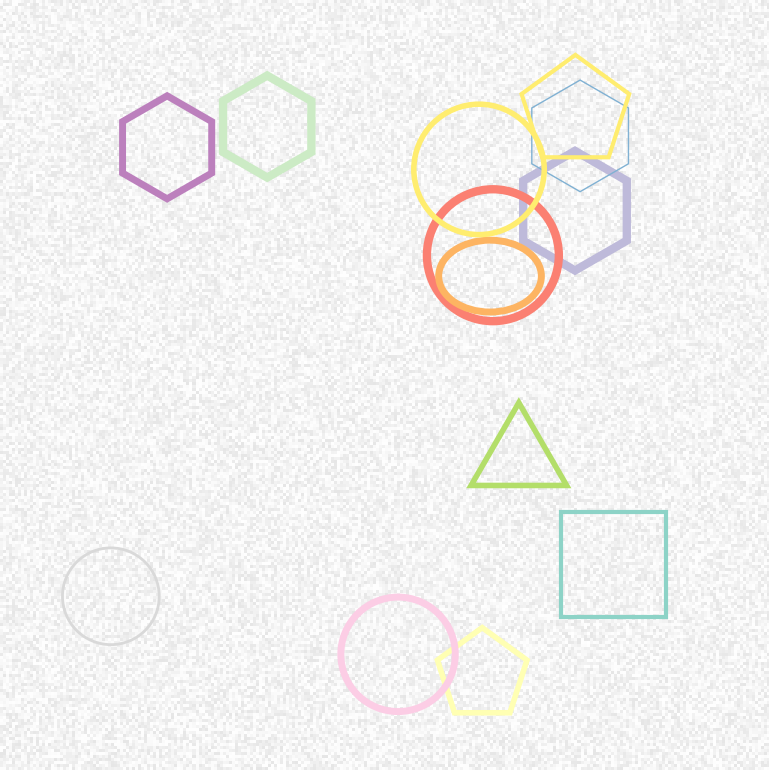[{"shape": "square", "thickness": 1.5, "radius": 0.34, "center": [0.797, 0.267]}, {"shape": "pentagon", "thickness": 2, "radius": 0.31, "center": [0.626, 0.124]}, {"shape": "hexagon", "thickness": 3, "radius": 0.39, "center": [0.747, 0.726]}, {"shape": "circle", "thickness": 3, "radius": 0.43, "center": [0.64, 0.669]}, {"shape": "hexagon", "thickness": 0.5, "radius": 0.36, "center": [0.753, 0.824]}, {"shape": "oval", "thickness": 2.5, "radius": 0.33, "center": [0.636, 0.641]}, {"shape": "triangle", "thickness": 2, "radius": 0.36, "center": [0.674, 0.405]}, {"shape": "circle", "thickness": 2.5, "radius": 0.37, "center": [0.517, 0.15]}, {"shape": "circle", "thickness": 1, "radius": 0.31, "center": [0.144, 0.226]}, {"shape": "hexagon", "thickness": 2.5, "radius": 0.33, "center": [0.217, 0.809]}, {"shape": "hexagon", "thickness": 3, "radius": 0.33, "center": [0.347, 0.836]}, {"shape": "pentagon", "thickness": 1.5, "radius": 0.37, "center": [0.747, 0.855]}, {"shape": "circle", "thickness": 2, "radius": 0.42, "center": [0.622, 0.78]}]